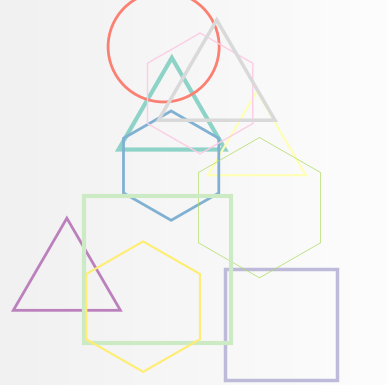[{"shape": "triangle", "thickness": 3, "radius": 0.79, "center": [0.443, 0.691]}, {"shape": "triangle", "thickness": 1.5, "radius": 0.73, "center": [0.663, 0.618]}, {"shape": "square", "thickness": 2.5, "radius": 0.72, "center": [0.725, 0.157]}, {"shape": "circle", "thickness": 2, "radius": 0.72, "center": [0.422, 0.878]}, {"shape": "hexagon", "thickness": 2, "radius": 0.71, "center": [0.442, 0.57]}, {"shape": "hexagon", "thickness": 0.5, "radius": 0.91, "center": [0.67, 0.461]}, {"shape": "hexagon", "thickness": 1, "radius": 0.78, "center": [0.516, 0.757]}, {"shape": "triangle", "thickness": 2.5, "radius": 0.87, "center": [0.559, 0.775]}, {"shape": "triangle", "thickness": 2, "radius": 0.8, "center": [0.173, 0.274]}, {"shape": "square", "thickness": 3, "radius": 0.95, "center": [0.406, 0.3]}, {"shape": "hexagon", "thickness": 1.5, "radius": 0.85, "center": [0.369, 0.204]}]